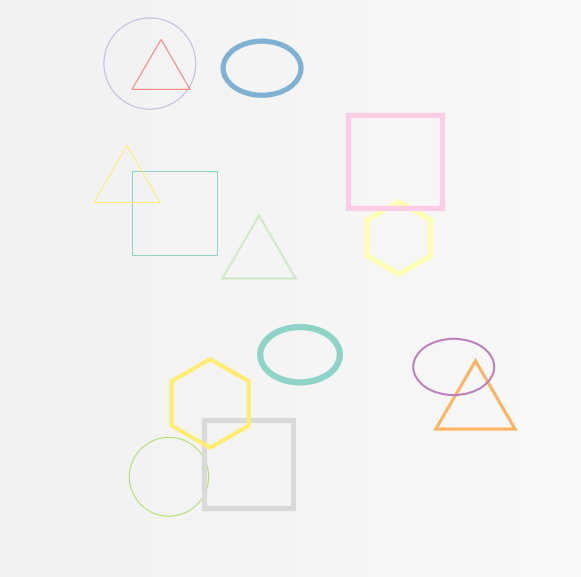[{"shape": "oval", "thickness": 3, "radius": 0.34, "center": [0.516, 0.385]}, {"shape": "square", "thickness": 0.5, "radius": 0.36, "center": [0.3, 0.63]}, {"shape": "hexagon", "thickness": 2.5, "radius": 0.31, "center": [0.686, 0.587]}, {"shape": "circle", "thickness": 0.5, "radius": 0.4, "center": [0.258, 0.889]}, {"shape": "triangle", "thickness": 0.5, "radius": 0.29, "center": [0.277, 0.873]}, {"shape": "oval", "thickness": 2.5, "radius": 0.33, "center": [0.451, 0.881]}, {"shape": "triangle", "thickness": 1.5, "radius": 0.39, "center": [0.818, 0.296]}, {"shape": "circle", "thickness": 0.5, "radius": 0.34, "center": [0.291, 0.174]}, {"shape": "square", "thickness": 2.5, "radius": 0.4, "center": [0.68, 0.72]}, {"shape": "square", "thickness": 2.5, "radius": 0.38, "center": [0.428, 0.196]}, {"shape": "oval", "thickness": 1, "radius": 0.35, "center": [0.781, 0.364]}, {"shape": "triangle", "thickness": 1, "radius": 0.36, "center": [0.446, 0.553]}, {"shape": "hexagon", "thickness": 2, "radius": 0.38, "center": [0.362, 0.301]}, {"shape": "triangle", "thickness": 0.5, "radius": 0.33, "center": [0.219, 0.681]}]